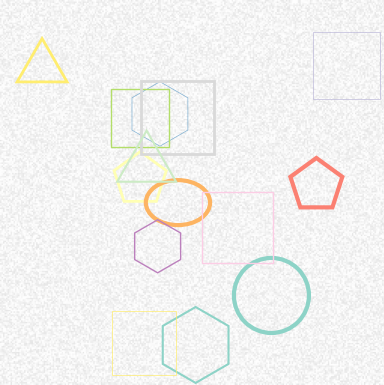[{"shape": "circle", "thickness": 3, "radius": 0.49, "center": [0.705, 0.233]}, {"shape": "hexagon", "thickness": 1.5, "radius": 0.49, "center": [0.508, 0.104]}, {"shape": "pentagon", "thickness": 2, "radius": 0.36, "center": [0.364, 0.535]}, {"shape": "square", "thickness": 0.5, "radius": 0.44, "center": [0.899, 0.83]}, {"shape": "pentagon", "thickness": 3, "radius": 0.35, "center": [0.822, 0.519]}, {"shape": "hexagon", "thickness": 0.5, "radius": 0.42, "center": [0.415, 0.704]}, {"shape": "oval", "thickness": 3, "radius": 0.42, "center": [0.462, 0.474]}, {"shape": "square", "thickness": 1, "radius": 0.38, "center": [0.363, 0.693]}, {"shape": "square", "thickness": 1, "radius": 0.46, "center": [0.618, 0.409]}, {"shape": "square", "thickness": 2, "radius": 0.47, "center": [0.461, 0.694]}, {"shape": "hexagon", "thickness": 1, "radius": 0.34, "center": [0.409, 0.36]}, {"shape": "triangle", "thickness": 1.5, "radius": 0.44, "center": [0.381, 0.572]}, {"shape": "square", "thickness": 0.5, "radius": 0.42, "center": [0.375, 0.11]}, {"shape": "triangle", "thickness": 2, "radius": 0.38, "center": [0.109, 0.825]}]